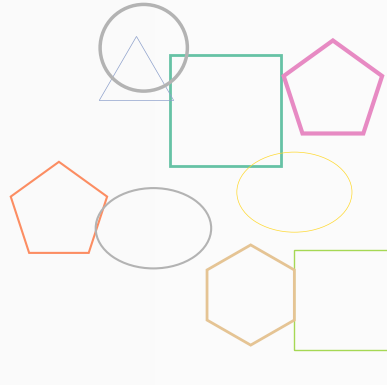[{"shape": "square", "thickness": 2, "radius": 0.72, "center": [0.582, 0.713]}, {"shape": "pentagon", "thickness": 1.5, "radius": 0.65, "center": [0.152, 0.449]}, {"shape": "triangle", "thickness": 0.5, "radius": 0.55, "center": [0.352, 0.794]}, {"shape": "pentagon", "thickness": 3, "radius": 0.67, "center": [0.859, 0.761]}, {"shape": "square", "thickness": 1, "radius": 0.64, "center": [0.887, 0.221]}, {"shape": "oval", "thickness": 0.5, "radius": 0.74, "center": [0.76, 0.501]}, {"shape": "hexagon", "thickness": 2, "radius": 0.65, "center": [0.647, 0.234]}, {"shape": "circle", "thickness": 2.5, "radius": 0.56, "center": [0.371, 0.876]}, {"shape": "oval", "thickness": 1.5, "radius": 0.75, "center": [0.396, 0.407]}]